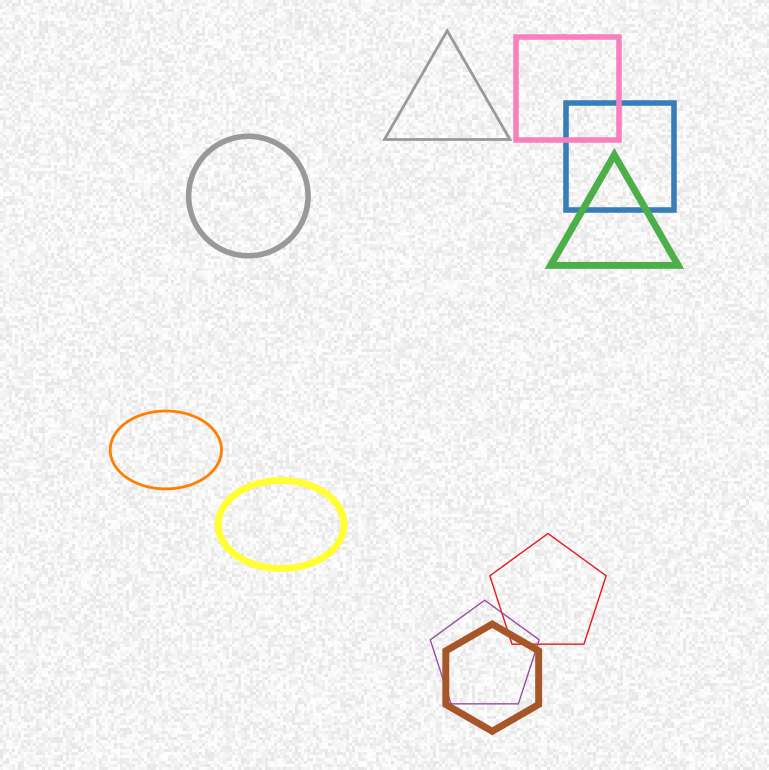[{"shape": "pentagon", "thickness": 0.5, "radius": 0.4, "center": [0.712, 0.228]}, {"shape": "square", "thickness": 2, "radius": 0.35, "center": [0.805, 0.797]}, {"shape": "triangle", "thickness": 2.5, "radius": 0.48, "center": [0.798, 0.703]}, {"shape": "pentagon", "thickness": 0.5, "radius": 0.37, "center": [0.629, 0.146]}, {"shape": "oval", "thickness": 1, "radius": 0.36, "center": [0.215, 0.416]}, {"shape": "oval", "thickness": 2.5, "radius": 0.41, "center": [0.365, 0.319]}, {"shape": "hexagon", "thickness": 2.5, "radius": 0.35, "center": [0.639, 0.12]}, {"shape": "square", "thickness": 2, "radius": 0.33, "center": [0.737, 0.885]}, {"shape": "circle", "thickness": 2, "radius": 0.39, "center": [0.323, 0.745]}, {"shape": "triangle", "thickness": 1, "radius": 0.47, "center": [0.581, 0.866]}]